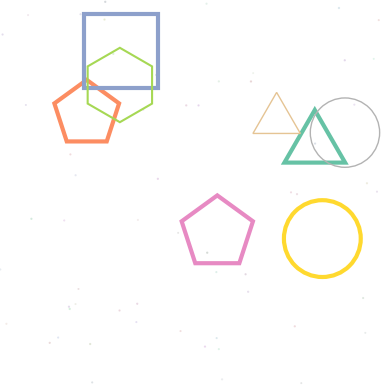[{"shape": "triangle", "thickness": 3, "radius": 0.46, "center": [0.818, 0.623]}, {"shape": "pentagon", "thickness": 3, "radius": 0.44, "center": [0.225, 0.704]}, {"shape": "square", "thickness": 3, "radius": 0.48, "center": [0.314, 0.868]}, {"shape": "pentagon", "thickness": 3, "radius": 0.49, "center": [0.564, 0.395]}, {"shape": "hexagon", "thickness": 1.5, "radius": 0.48, "center": [0.311, 0.779]}, {"shape": "circle", "thickness": 3, "radius": 0.5, "center": [0.837, 0.38]}, {"shape": "triangle", "thickness": 1, "radius": 0.36, "center": [0.719, 0.689]}, {"shape": "circle", "thickness": 1, "radius": 0.45, "center": [0.896, 0.656]}]